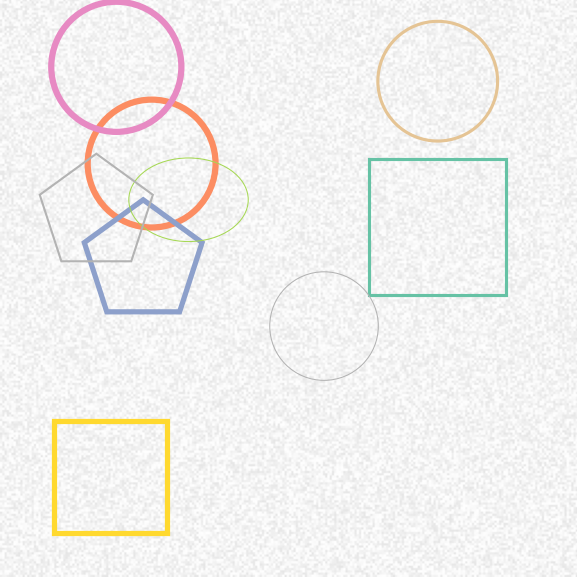[{"shape": "square", "thickness": 1.5, "radius": 0.59, "center": [0.758, 0.606]}, {"shape": "circle", "thickness": 3, "radius": 0.55, "center": [0.263, 0.716]}, {"shape": "pentagon", "thickness": 2.5, "radius": 0.54, "center": [0.248, 0.546]}, {"shape": "circle", "thickness": 3, "radius": 0.56, "center": [0.201, 0.883]}, {"shape": "oval", "thickness": 0.5, "radius": 0.52, "center": [0.326, 0.653]}, {"shape": "square", "thickness": 2.5, "radius": 0.49, "center": [0.191, 0.173]}, {"shape": "circle", "thickness": 1.5, "radius": 0.52, "center": [0.758, 0.859]}, {"shape": "pentagon", "thickness": 1, "radius": 0.51, "center": [0.167, 0.63]}, {"shape": "circle", "thickness": 0.5, "radius": 0.47, "center": [0.561, 0.434]}]